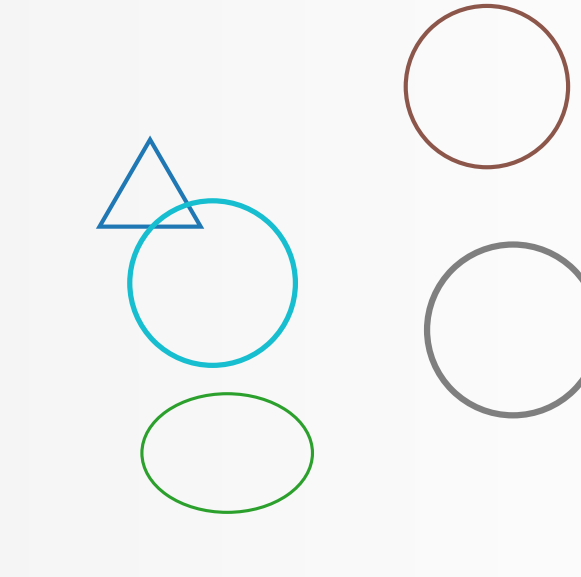[{"shape": "triangle", "thickness": 2, "radius": 0.5, "center": [0.258, 0.657]}, {"shape": "oval", "thickness": 1.5, "radius": 0.73, "center": [0.391, 0.215]}, {"shape": "circle", "thickness": 2, "radius": 0.7, "center": [0.838, 0.849]}, {"shape": "circle", "thickness": 3, "radius": 0.74, "center": [0.883, 0.428]}, {"shape": "circle", "thickness": 2.5, "radius": 0.71, "center": [0.366, 0.509]}]